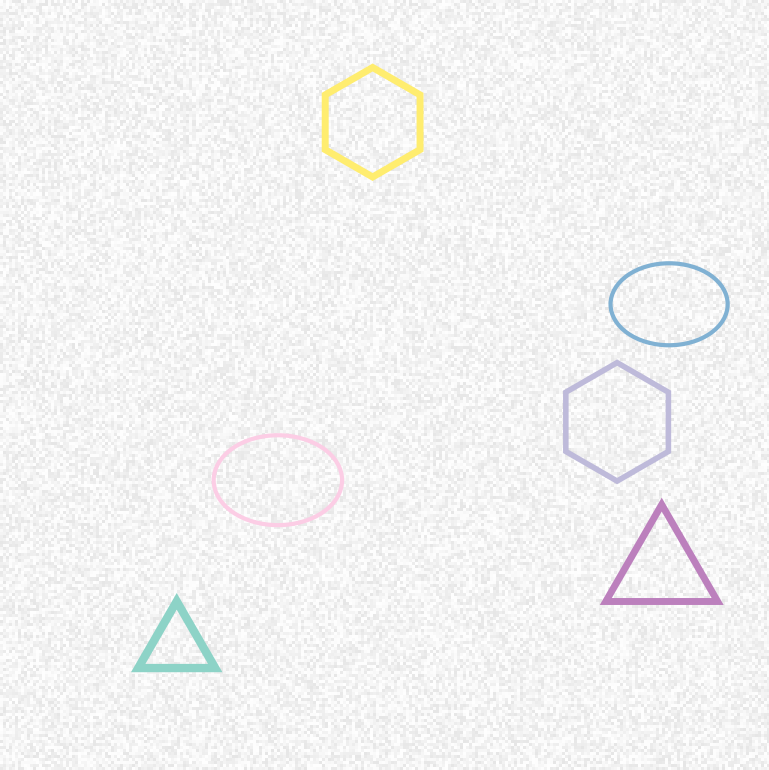[{"shape": "triangle", "thickness": 3, "radius": 0.29, "center": [0.23, 0.161]}, {"shape": "hexagon", "thickness": 2, "radius": 0.38, "center": [0.801, 0.452]}, {"shape": "oval", "thickness": 1.5, "radius": 0.38, "center": [0.869, 0.605]}, {"shape": "oval", "thickness": 1.5, "radius": 0.42, "center": [0.361, 0.376]}, {"shape": "triangle", "thickness": 2.5, "radius": 0.42, "center": [0.859, 0.261]}, {"shape": "hexagon", "thickness": 2.5, "radius": 0.36, "center": [0.484, 0.841]}]